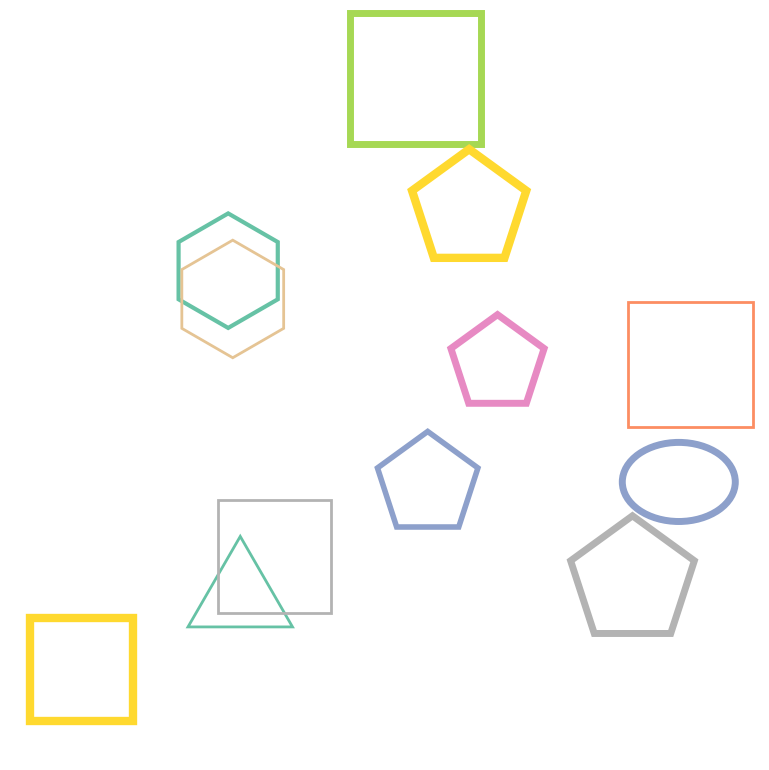[{"shape": "triangle", "thickness": 1, "radius": 0.39, "center": [0.312, 0.225]}, {"shape": "hexagon", "thickness": 1.5, "radius": 0.37, "center": [0.296, 0.648]}, {"shape": "square", "thickness": 1, "radius": 0.41, "center": [0.897, 0.526]}, {"shape": "pentagon", "thickness": 2, "radius": 0.34, "center": [0.555, 0.371]}, {"shape": "oval", "thickness": 2.5, "radius": 0.37, "center": [0.882, 0.374]}, {"shape": "pentagon", "thickness": 2.5, "radius": 0.32, "center": [0.646, 0.528]}, {"shape": "square", "thickness": 2.5, "radius": 0.43, "center": [0.54, 0.898]}, {"shape": "square", "thickness": 3, "radius": 0.33, "center": [0.105, 0.13]}, {"shape": "pentagon", "thickness": 3, "radius": 0.39, "center": [0.609, 0.728]}, {"shape": "hexagon", "thickness": 1, "radius": 0.38, "center": [0.302, 0.612]}, {"shape": "pentagon", "thickness": 2.5, "radius": 0.42, "center": [0.821, 0.246]}, {"shape": "square", "thickness": 1, "radius": 0.37, "center": [0.357, 0.277]}]